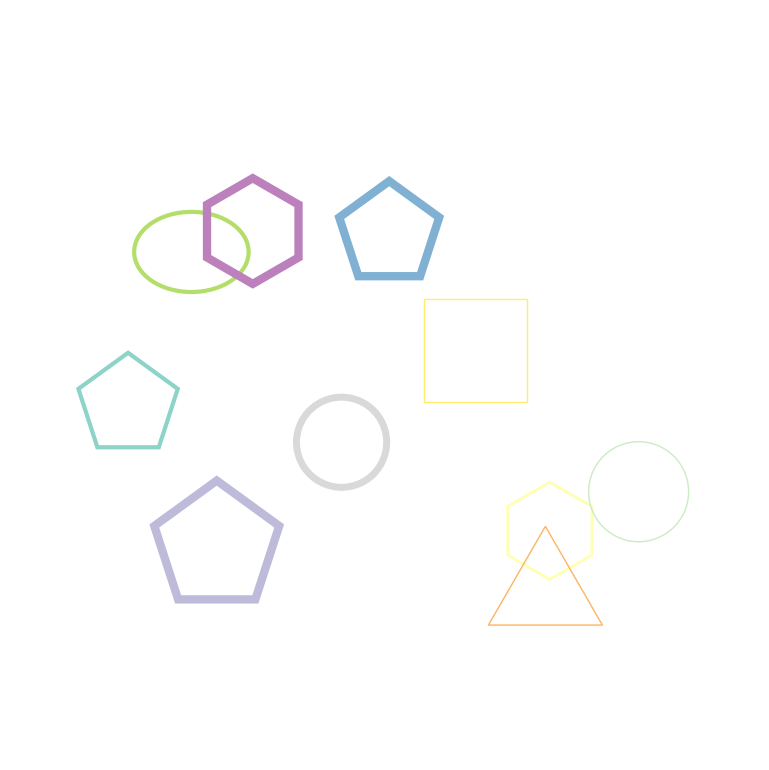[{"shape": "pentagon", "thickness": 1.5, "radius": 0.34, "center": [0.166, 0.474]}, {"shape": "hexagon", "thickness": 1, "radius": 0.32, "center": [0.714, 0.311]}, {"shape": "pentagon", "thickness": 3, "radius": 0.43, "center": [0.281, 0.291]}, {"shape": "pentagon", "thickness": 3, "radius": 0.34, "center": [0.505, 0.697]}, {"shape": "triangle", "thickness": 0.5, "radius": 0.43, "center": [0.708, 0.231]}, {"shape": "oval", "thickness": 1.5, "radius": 0.37, "center": [0.249, 0.673]}, {"shape": "circle", "thickness": 2.5, "radius": 0.29, "center": [0.444, 0.426]}, {"shape": "hexagon", "thickness": 3, "radius": 0.34, "center": [0.328, 0.7]}, {"shape": "circle", "thickness": 0.5, "radius": 0.32, "center": [0.829, 0.361]}, {"shape": "square", "thickness": 0.5, "radius": 0.33, "center": [0.617, 0.545]}]